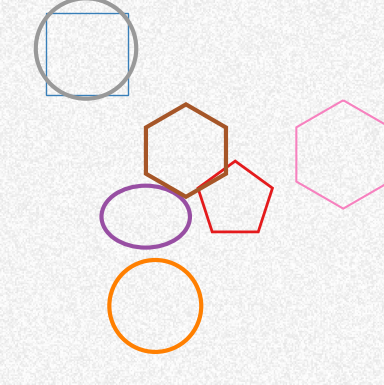[{"shape": "pentagon", "thickness": 2, "radius": 0.51, "center": [0.611, 0.48]}, {"shape": "square", "thickness": 1, "radius": 0.53, "center": [0.227, 0.86]}, {"shape": "oval", "thickness": 3, "radius": 0.57, "center": [0.378, 0.437]}, {"shape": "circle", "thickness": 3, "radius": 0.6, "center": [0.403, 0.205]}, {"shape": "hexagon", "thickness": 3, "radius": 0.6, "center": [0.483, 0.609]}, {"shape": "hexagon", "thickness": 1.5, "radius": 0.7, "center": [0.892, 0.599]}, {"shape": "circle", "thickness": 3, "radius": 0.65, "center": [0.223, 0.874]}]